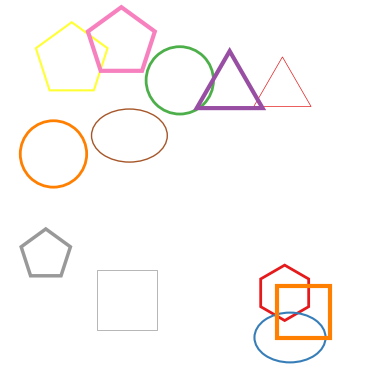[{"shape": "hexagon", "thickness": 2, "radius": 0.36, "center": [0.739, 0.239]}, {"shape": "triangle", "thickness": 0.5, "radius": 0.43, "center": [0.734, 0.766]}, {"shape": "oval", "thickness": 1.5, "radius": 0.46, "center": [0.753, 0.123]}, {"shape": "circle", "thickness": 2, "radius": 0.44, "center": [0.467, 0.791]}, {"shape": "triangle", "thickness": 3, "radius": 0.49, "center": [0.597, 0.769]}, {"shape": "square", "thickness": 3, "radius": 0.34, "center": [0.789, 0.19]}, {"shape": "circle", "thickness": 2, "radius": 0.43, "center": [0.139, 0.6]}, {"shape": "pentagon", "thickness": 1.5, "radius": 0.49, "center": [0.186, 0.844]}, {"shape": "oval", "thickness": 1, "radius": 0.49, "center": [0.336, 0.648]}, {"shape": "pentagon", "thickness": 3, "radius": 0.46, "center": [0.315, 0.89]}, {"shape": "pentagon", "thickness": 2.5, "radius": 0.34, "center": [0.119, 0.338]}, {"shape": "square", "thickness": 0.5, "radius": 0.39, "center": [0.33, 0.221]}]